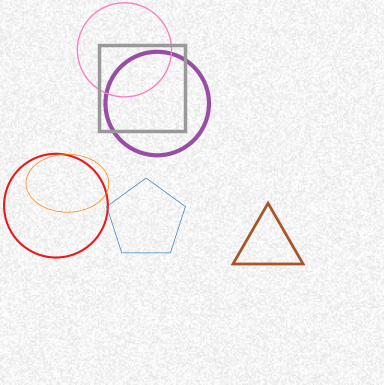[{"shape": "circle", "thickness": 1.5, "radius": 0.67, "center": [0.145, 0.466]}, {"shape": "pentagon", "thickness": 0.5, "radius": 0.54, "center": [0.379, 0.43]}, {"shape": "circle", "thickness": 3, "radius": 0.67, "center": [0.408, 0.731]}, {"shape": "oval", "thickness": 0.5, "radius": 0.54, "center": [0.175, 0.524]}, {"shape": "triangle", "thickness": 2, "radius": 0.53, "center": [0.696, 0.367]}, {"shape": "circle", "thickness": 1, "radius": 0.61, "center": [0.323, 0.871]}, {"shape": "square", "thickness": 2.5, "radius": 0.55, "center": [0.369, 0.772]}]